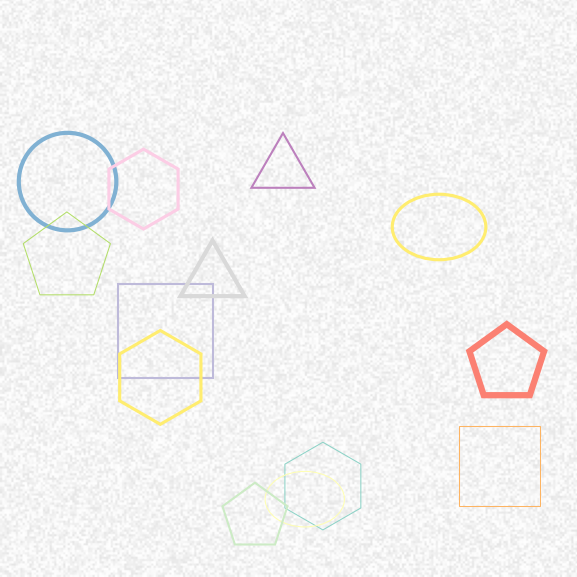[{"shape": "hexagon", "thickness": 0.5, "radius": 0.38, "center": [0.559, 0.157]}, {"shape": "oval", "thickness": 0.5, "radius": 0.34, "center": [0.528, 0.135]}, {"shape": "square", "thickness": 1, "radius": 0.41, "center": [0.286, 0.426]}, {"shape": "pentagon", "thickness": 3, "radius": 0.34, "center": [0.878, 0.37]}, {"shape": "circle", "thickness": 2, "radius": 0.42, "center": [0.117, 0.685]}, {"shape": "square", "thickness": 0.5, "radius": 0.35, "center": [0.865, 0.192]}, {"shape": "pentagon", "thickness": 0.5, "radius": 0.4, "center": [0.116, 0.553]}, {"shape": "hexagon", "thickness": 1.5, "radius": 0.35, "center": [0.249, 0.672]}, {"shape": "triangle", "thickness": 2, "radius": 0.32, "center": [0.368, 0.518]}, {"shape": "triangle", "thickness": 1, "radius": 0.32, "center": [0.49, 0.706]}, {"shape": "pentagon", "thickness": 1, "radius": 0.3, "center": [0.442, 0.104]}, {"shape": "oval", "thickness": 1.5, "radius": 0.41, "center": [0.76, 0.606]}, {"shape": "hexagon", "thickness": 1.5, "radius": 0.41, "center": [0.278, 0.346]}]